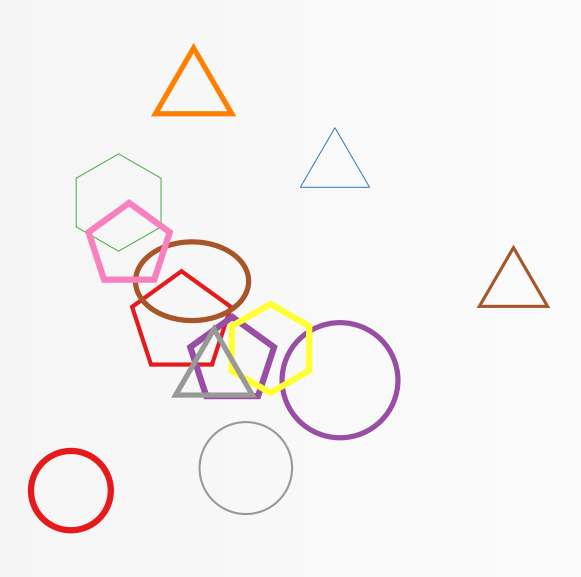[{"shape": "pentagon", "thickness": 2, "radius": 0.45, "center": [0.312, 0.44]}, {"shape": "circle", "thickness": 3, "radius": 0.34, "center": [0.122, 0.15]}, {"shape": "triangle", "thickness": 0.5, "radius": 0.34, "center": [0.576, 0.709]}, {"shape": "hexagon", "thickness": 0.5, "radius": 0.42, "center": [0.204, 0.648]}, {"shape": "pentagon", "thickness": 3, "radius": 0.38, "center": [0.399, 0.375]}, {"shape": "circle", "thickness": 2.5, "radius": 0.5, "center": [0.585, 0.341]}, {"shape": "triangle", "thickness": 2.5, "radius": 0.38, "center": [0.333, 0.84]}, {"shape": "hexagon", "thickness": 3, "radius": 0.38, "center": [0.465, 0.396]}, {"shape": "triangle", "thickness": 1.5, "radius": 0.34, "center": [0.883, 0.502]}, {"shape": "oval", "thickness": 2.5, "radius": 0.49, "center": [0.33, 0.512]}, {"shape": "pentagon", "thickness": 3, "radius": 0.37, "center": [0.222, 0.574]}, {"shape": "circle", "thickness": 1, "radius": 0.4, "center": [0.423, 0.189]}, {"shape": "triangle", "thickness": 2.5, "radius": 0.38, "center": [0.368, 0.353]}]